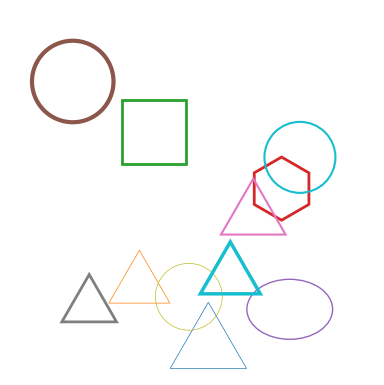[{"shape": "triangle", "thickness": 0.5, "radius": 0.57, "center": [0.541, 0.1]}, {"shape": "triangle", "thickness": 0.5, "radius": 0.46, "center": [0.362, 0.258]}, {"shape": "square", "thickness": 2, "radius": 0.42, "center": [0.401, 0.657]}, {"shape": "hexagon", "thickness": 2, "radius": 0.41, "center": [0.731, 0.51]}, {"shape": "oval", "thickness": 1, "radius": 0.56, "center": [0.753, 0.197]}, {"shape": "circle", "thickness": 3, "radius": 0.53, "center": [0.189, 0.788]}, {"shape": "triangle", "thickness": 1.5, "radius": 0.48, "center": [0.658, 0.439]}, {"shape": "triangle", "thickness": 2, "radius": 0.41, "center": [0.232, 0.205]}, {"shape": "circle", "thickness": 0.5, "radius": 0.43, "center": [0.49, 0.229]}, {"shape": "triangle", "thickness": 2.5, "radius": 0.45, "center": [0.598, 0.282]}, {"shape": "circle", "thickness": 1.5, "radius": 0.46, "center": [0.779, 0.591]}]